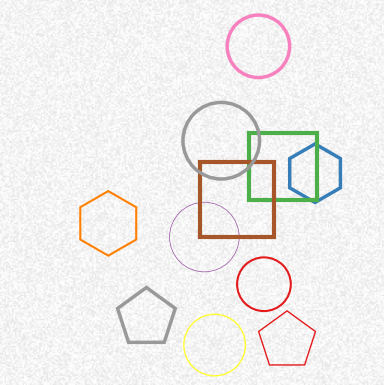[{"shape": "pentagon", "thickness": 1, "radius": 0.39, "center": [0.746, 0.115]}, {"shape": "circle", "thickness": 1.5, "radius": 0.35, "center": [0.686, 0.262]}, {"shape": "hexagon", "thickness": 2.5, "radius": 0.38, "center": [0.818, 0.55]}, {"shape": "square", "thickness": 3, "radius": 0.44, "center": [0.736, 0.567]}, {"shape": "circle", "thickness": 0.5, "radius": 0.45, "center": [0.531, 0.384]}, {"shape": "hexagon", "thickness": 1.5, "radius": 0.42, "center": [0.281, 0.42]}, {"shape": "circle", "thickness": 1, "radius": 0.4, "center": [0.557, 0.104]}, {"shape": "square", "thickness": 3, "radius": 0.48, "center": [0.615, 0.482]}, {"shape": "circle", "thickness": 2.5, "radius": 0.41, "center": [0.671, 0.88]}, {"shape": "circle", "thickness": 2.5, "radius": 0.5, "center": [0.575, 0.635]}, {"shape": "pentagon", "thickness": 2.5, "radius": 0.39, "center": [0.38, 0.174]}]